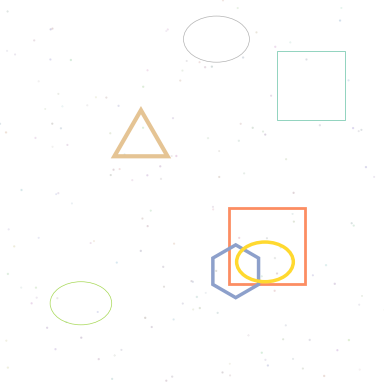[{"shape": "square", "thickness": 0.5, "radius": 0.45, "center": [0.808, 0.778]}, {"shape": "square", "thickness": 2, "radius": 0.49, "center": [0.693, 0.361]}, {"shape": "hexagon", "thickness": 2.5, "radius": 0.34, "center": [0.612, 0.295]}, {"shape": "oval", "thickness": 0.5, "radius": 0.4, "center": [0.21, 0.212]}, {"shape": "oval", "thickness": 2.5, "radius": 0.37, "center": [0.688, 0.32]}, {"shape": "triangle", "thickness": 3, "radius": 0.4, "center": [0.366, 0.634]}, {"shape": "oval", "thickness": 0.5, "radius": 0.43, "center": [0.562, 0.898]}]